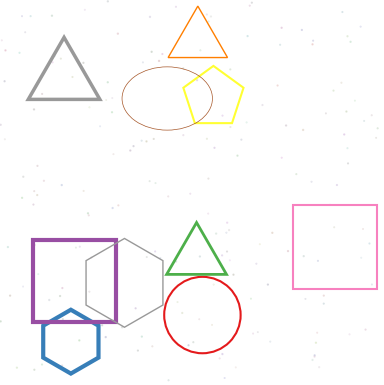[{"shape": "circle", "thickness": 1.5, "radius": 0.5, "center": [0.526, 0.182]}, {"shape": "hexagon", "thickness": 3, "radius": 0.41, "center": [0.184, 0.113]}, {"shape": "triangle", "thickness": 2, "radius": 0.45, "center": [0.511, 0.332]}, {"shape": "square", "thickness": 3, "radius": 0.54, "center": [0.194, 0.27]}, {"shape": "triangle", "thickness": 1, "radius": 0.45, "center": [0.514, 0.895]}, {"shape": "pentagon", "thickness": 1.5, "radius": 0.41, "center": [0.554, 0.747]}, {"shape": "oval", "thickness": 0.5, "radius": 0.59, "center": [0.434, 0.744]}, {"shape": "square", "thickness": 1.5, "radius": 0.54, "center": [0.87, 0.358]}, {"shape": "hexagon", "thickness": 1, "radius": 0.58, "center": [0.323, 0.265]}, {"shape": "triangle", "thickness": 2.5, "radius": 0.54, "center": [0.166, 0.796]}]